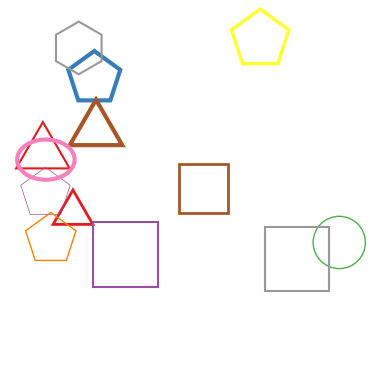[{"shape": "triangle", "thickness": 1.5, "radius": 0.4, "center": [0.111, 0.603]}, {"shape": "triangle", "thickness": 2, "radius": 0.3, "center": [0.19, 0.447]}, {"shape": "pentagon", "thickness": 3, "radius": 0.35, "center": [0.245, 0.797]}, {"shape": "circle", "thickness": 1, "radius": 0.34, "center": [0.881, 0.37]}, {"shape": "square", "thickness": 1.5, "radius": 0.42, "center": [0.327, 0.338]}, {"shape": "pentagon", "thickness": 0.5, "radius": 0.34, "center": [0.118, 0.498]}, {"shape": "pentagon", "thickness": 1, "radius": 0.34, "center": [0.132, 0.379]}, {"shape": "pentagon", "thickness": 2.5, "radius": 0.39, "center": [0.676, 0.898]}, {"shape": "square", "thickness": 2, "radius": 0.32, "center": [0.528, 0.51]}, {"shape": "triangle", "thickness": 3, "radius": 0.39, "center": [0.249, 0.662]}, {"shape": "oval", "thickness": 3, "radius": 0.37, "center": [0.119, 0.585]}, {"shape": "hexagon", "thickness": 1.5, "radius": 0.34, "center": [0.205, 0.876]}, {"shape": "square", "thickness": 1.5, "radius": 0.41, "center": [0.771, 0.328]}]